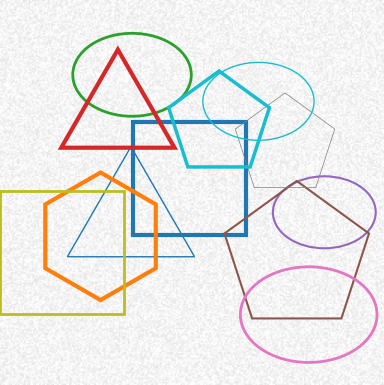[{"shape": "square", "thickness": 3, "radius": 0.74, "center": [0.492, 0.536]}, {"shape": "triangle", "thickness": 1, "radius": 0.95, "center": [0.34, 0.428]}, {"shape": "hexagon", "thickness": 3, "radius": 0.83, "center": [0.261, 0.386]}, {"shape": "oval", "thickness": 2, "radius": 0.77, "center": [0.343, 0.806]}, {"shape": "triangle", "thickness": 3, "radius": 0.85, "center": [0.306, 0.701]}, {"shape": "oval", "thickness": 1.5, "radius": 0.67, "center": [0.842, 0.449]}, {"shape": "pentagon", "thickness": 1.5, "radius": 0.99, "center": [0.771, 0.333]}, {"shape": "oval", "thickness": 2, "radius": 0.89, "center": [0.802, 0.183]}, {"shape": "pentagon", "thickness": 0.5, "radius": 0.68, "center": [0.74, 0.623]}, {"shape": "square", "thickness": 2, "radius": 0.8, "center": [0.16, 0.344]}, {"shape": "pentagon", "thickness": 2.5, "radius": 0.69, "center": [0.569, 0.678]}, {"shape": "oval", "thickness": 1, "radius": 0.72, "center": [0.671, 0.737]}]